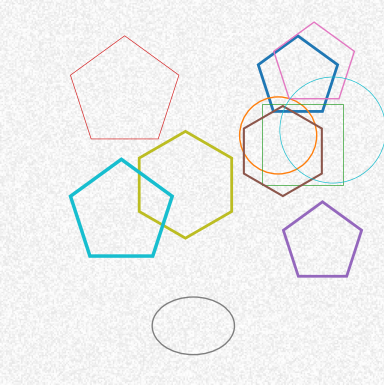[{"shape": "pentagon", "thickness": 2, "radius": 0.54, "center": [0.774, 0.798]}, {"shape": "circle", "thickness": 1, "radius": 0.5, "center": [0.723, 0.648]}, {"shape": "square", "thickness": 0.5, "radius": 0.53, "center": [0.786, 0.626]}, {"shape": "pentagon", "thickness": 0.5, "radius": 0.74, "center": [0.324, 0.759]}, {"shape": "pentagon", "thickness": 2, "radius": 0.53, "center": [0.838, 0.369]}, {"shape": "hexagon", "thickness": 1.5, "radius": 0.58, "center": [0.735, 0.608]}, {"shape": "pentagon", "thickness": 1, "radius": 0.55, "center": [0.816, 0.833]}, {"shape": "oval", "thickness": 1, "radius": 0.53, "center": [0.502, 0.154]}, {"shape": "hexagon", "thickness": 2, "radius": 0.69, "center": [0.482, 0.52]}, {"shape": "circle", "thickness": 0.5, "radius": 0.69, "center": [0.865, 0.662]}, {"shape": "pentagon", "thickness": 2.5, "radius": 0.69, "center": [0.315, 0.447]}]